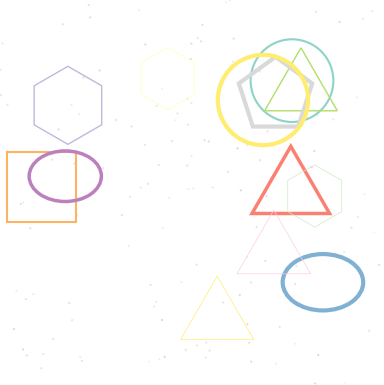[{"shape": "circle", "thickness": 1.5, "radius": 0.54, "center": [0.758, 0.791]}, {"shape": "hexagon", "thickness": 0.5, "radius": 0.4, "center": [0.436, 0.796]}, {"shape": "hexagon", "thickness": 1, "radius": 0.51, "center": [0.176, 0.726]}, {"shape": "triangle", "thickness": 2.5, "radius": 0.58, "center": [0.755, 0.504]}, {"shape": "oval", "thickness": 3, "radius": 0.52, "center": [0.839, 0.267]}, {"shape": "square", "thickness": 1.5, "radius": 0.45, "center": [0.107, 0.514]}, {"shape": "triangle", "thickness": 1, "radius": 0.54, "center": [0.782, 0.767]}, {"shape": "triangle", "thickness": 0.5, "radius": 0.55, "center": [0.711, 0.344]}, {"shape": "pentagon", "thickness": 3, "radius": 0.5, "center": [0.716, 0.752]}, {"shape": "oval", "thickness": 2.5, "radius": 0.47, "center": [0.17, 0.542]}, {"shape": "hexagon", "thickness": 0.5, "radius": 0.4, "center": [0.817, 0.491]}, {"shape": "triangle", "thickness": 0.5, "radius": 0.55, "center": [0.564, 0.173]}, {"shape": "circle", "thickness": 3, "radius": 0.59, "center": [0.683, 0.74]}]